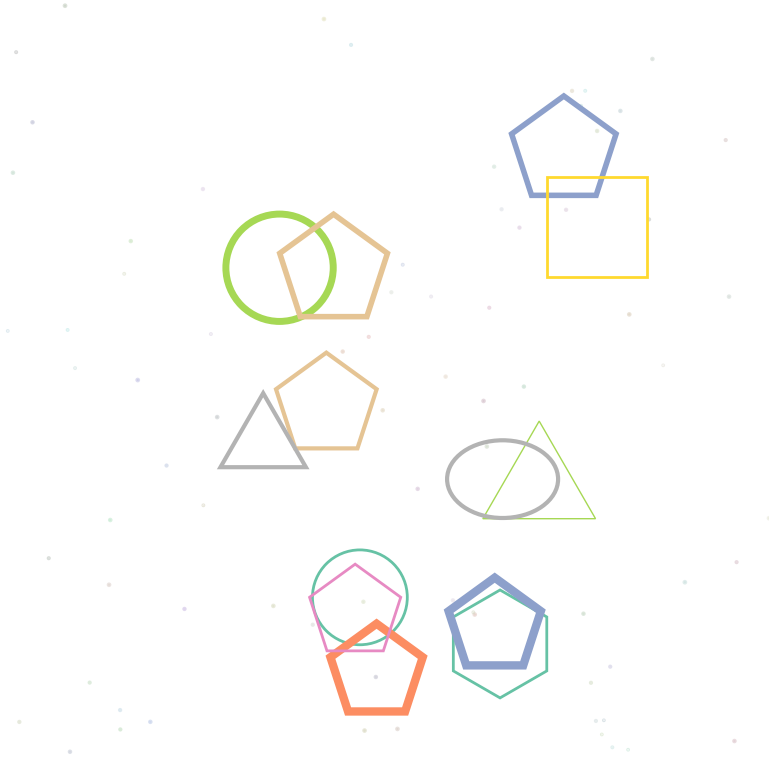[{"shape": "hexagon", "thickness": 1, "radius": 0.35, "center": [0.649, 0.164]}, {"shape": "circle", "thickness": 1, "radius": 0.31, "center": [0.467, 0.224]}, {"shape": "pentagon", "thickness": 3, "radius": 0.32, "center": [0.489, 0.127]}, {"shape": "pentagon", "thickness": 3, "radius": 0.31, "center": [0.642, 0.187]}, {"shape": "pentagon", "thickness": 2, "radius": 0.36, "center": [0.732, 0.804]}, {"shape": "pentagon", "thickness": 1, "radius": 0.31, "center": [0.461, 0.205]}, {"shape": "circle", "thickness": 2.5, "radius": 0.35, "center": [0.363, 0.652]}, {"shape": "triangle", "thickness": 0.5, "radius": 0.42, "center": [0.7, 0.369]}, {"shape": "square", "thickness": 1, "radius": 0.32, "center": [0.776, 0.705]}, {"shape": "pentagon", "thickness": 2, "radius": 0.37, "center": [0.433, 0.648]}, {"shape": "pentagon", "thickness": 1.5, "radius": 0.34, "center": [0.424, 0.473]}, {"shape": "triangle", "thickness": 1.5, "radius": 0.32, "center": [0.342, 0.425]}, {"shape": "oval", "thickness": 1.5, "radius": 0.36, "center": [0.653, 0.378]}]